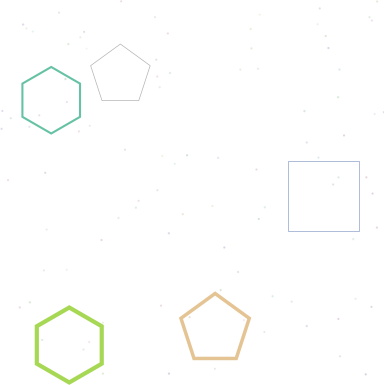[{"shape": "hexagon", "thickness": 1.5, "radius": 0.43, "center": [0.133, 0.74]}, {"shape": "square", "thickness": 0.5, "radius": 0.46, "center": [0.839, 0.491]}, {"shape": "hexagon", "thickness": 3, "radius": 0.49, "center": [0.18, 0.104]}, {"shape": "pentagon", "thickness": 2.5, "radius": 0.47, "center": [0.559, 0.144]}, {"shape": "pentagon", "thickness": 0.5, "radius": 0.41, "center": [0.313, 0.804]}]